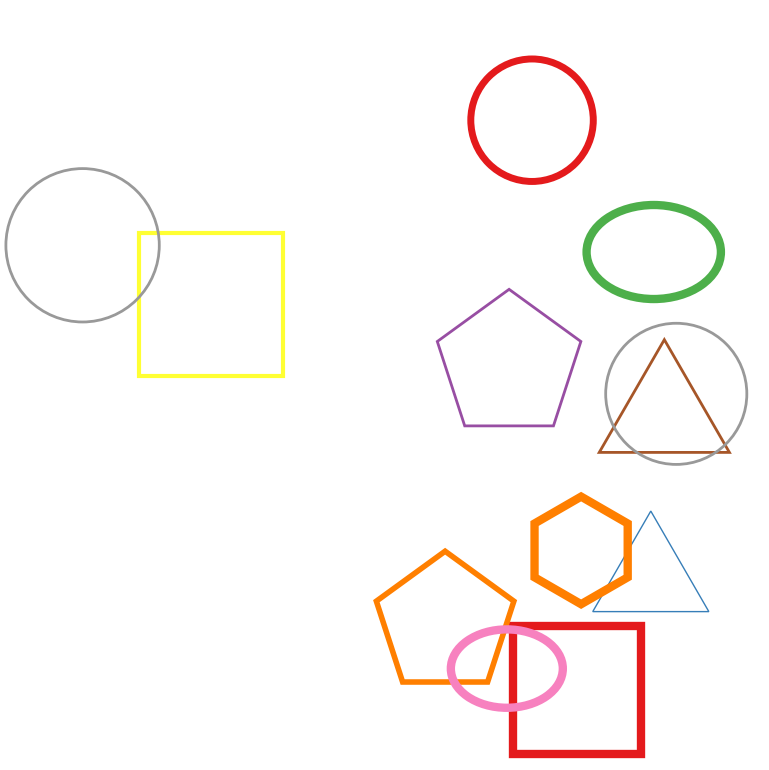[{"shape": "circle", "thickness": 2.5, "radius": 0.4, "center": [0.691, 0.844]}, {"shape": "square", "thickness": 3, "radius": 0.42, "center": [0.75, 0.104]}, {"shape": "triangle", "thickness": 0.5, "radius": 0.44, "center": [0.845, 0.249]}, {"shape": "oval", "thickness": 3, "radius": 0.44, "center": [0.849, 0.673]}, {"shape": "pentagon", "thickness": 1, "radius": 0.49, "center": [0.661, 0.526]}, {"shape": "pentagon", "thickness": 2, "radius": 0.47, "center": [0.578, 0.19]}, {"shape": "hexagon", "thickness": 3, "radius": 0.35, "center": [0.755, 0.285]}, {"shape": "square", "thickness": 1.5, "radius": 0.47, "center": [0.274, 0.605]}, {"shape": "triangle", "thickness": 1, "radius": 0.49, "center": [0.863, 0.461]}, {"shape": "oval", "thickness": 3, "radius": 0.36, "center": [0.658, 0.132]}, {"shape": "circle", "thickness": 1, "radius": 0.46, "center": [0.878, 0.489]}, {"shape": "circle", "thickness": 1, "radius": 0.5, "center": [0.107, 0.681]}]